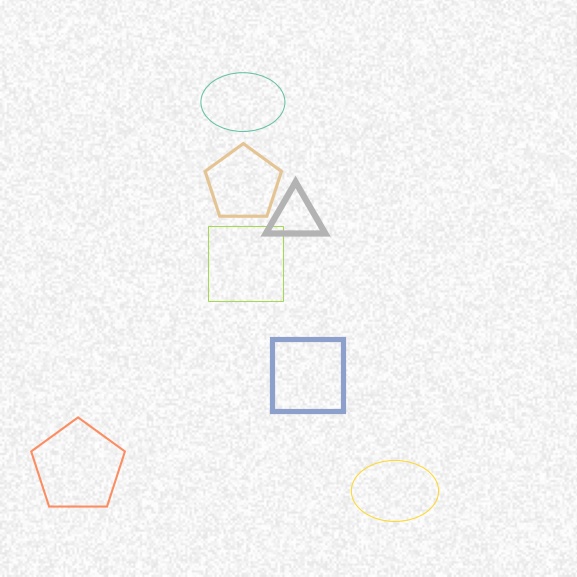[{"shape": "oval", "thickness": 0.5, "radius": 0.36, "center": [0.421, 0.822]}, {"shape": "pentagon", "thickness": 1, "radius": 0.43, "center": [0.135, 0.191]}, {"shape": "square", "thickness": 2.5, "radius": 0.31, "center": [0.532, 0.35]}, {"shape": "square", "thickness": 0.5, "radius": 0.33, "center": [0.425, 0.543]}, {"shape": "oval", "thickness": 0.5, "radius": 0.38, "center": [0.684, 0.149]}, {"shape": "pentagon", "thickness": 1.5, "radius": 0.35, "center": [0.421, 0.681]}, {"shape": "triangle", "thickness": 3, "radius": 0.3, "center": [0.512, 0.625]}]